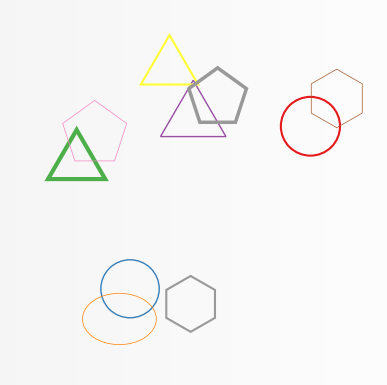[{"shape": "circle", "thickness": 1.5, "radius": 0.38, "center": [0.801, 0.672]}, {"shape": "circle", "thickness": 1, "radius": 0.38, "center": [0.336, 0.25]}, {"shape": "triangle", "thickness": 3, "radius": 0.43, "center": [0.198, 0.578]}, {"shape": "triangle", "thickness": 1, "radius": 0.49, "center": [0.499, 0.694]}, {"shape": "oval", "thickness": 0.5, "radius": 0.48, "center": [0.308, 0.172]}, {"shape": "triangle", "thickness": 1.5, "radius": 0.43, "center": [0.437, 0.823]}, {"shape": "hexagon", "thickness": 0.5, "radius": 0.38, "center": [0.869, 0.744]}, {"shape": "pentagon", "thickness": 0.5, "radius": 0.43, "center": [0.244, 0.652]}, {"shape": "hexagon", "thickness": 1.5, "radius": 0.36, "center": [0.492, 0.211]}, {"shape": "pentagon", "thickness": 2.5, "radius": 0.39, "center": [0.562, 0.746]}]